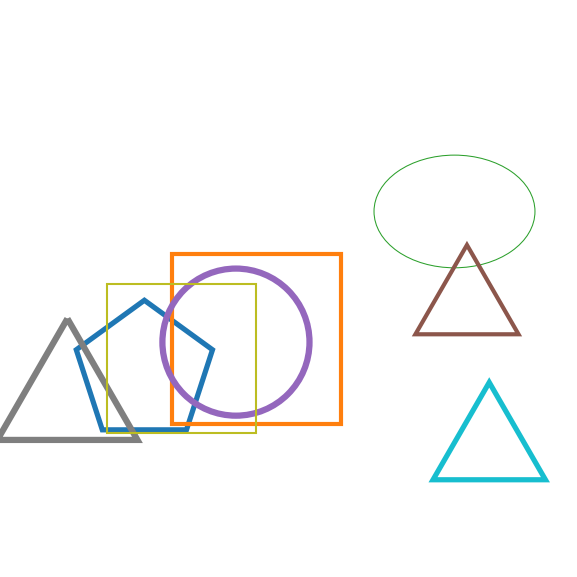[{"shape": "pentagon", "thickness": 2.5, "radius": 0.62, "center": [0.25, 0.355]}, {"shape": "square", "thickness": 2, "radius": 0.73, "center": [0.444, 0.412]}, {"shape": "oval", "thickness": 0.5, "radius": 0.7, "center": [0.787, 0.633]}, {"shape": "circle", "thickness": 3, "radius": 0.64, "center": [0.409, 0.407]}, {"shape": "triangle", "thickness": 2, "radius": 0.52, "center": [0.809, 0.472]}, {"shape": "triangle", "thickness": 3, "radius": 0.7, "center": [0.117, 0.307]}, {"shape": "square", "thickness": 1, "radius": 0.64, "center": [0.315, 0.379]}, {"shape": "triangle", "thickness": 2.5, "radius": 0.56, "center": [0.847, 0.225]}]